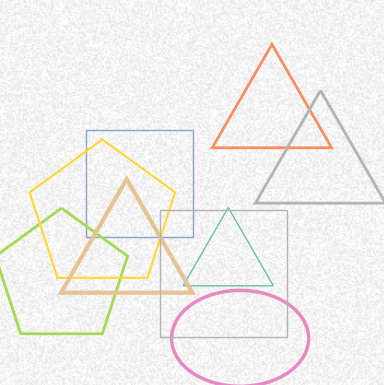[{"shape": "triangle", "thickness": 1, "radius": 0.68, "center": [0.593, 0.325]}, {"shape": "triangle", "thickness": 2, "radius": 0.89, "center": [0.706, 0.706]}, {"shape": "square", "thickness": 1, "radius": 0.69, "center": [0.362, 0.523]}, {"shape": "oval", "thickness": 2.5, "radius": 0.89, "center": [0.624, 0.121]}, {"shape": "pentagon", "thickness": 2, "radius": 0.9, "center": [0.16, 0.279]}, {"shape": "pentagon", "thickness": 1.5, "radius": 0.99, "center": [0.266, 0.439]}, {"shape": "triangle", "thickness": 3, "radius": 0.98, "center": [0.329, 0.338]}, {"shape": "triangle", "thickness": 2, "radius": 0.98, "center": [0.832, 0.57]}, {"shape": "square", "thickness": 1, "radius": 0.83, "center": [0.581, 0.29]}]